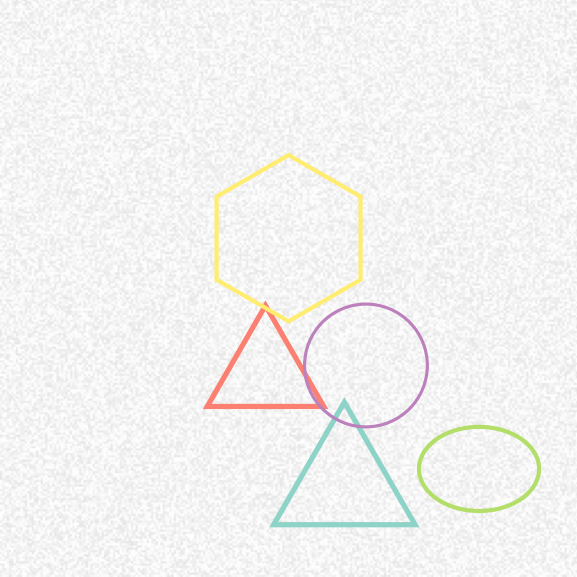[{"shape": "triangle", "thickness": 2.5, "radius": 0.71, "center": [0.596, 0.161]}, {"shape": "triangle", "thickness": 2.5, "radius": 0.58, "center": [0.46, 0.354]}, {"shape": "oval", "thickness": 2, "radius": 0.52, "center": [0.829, 0.187]}, {"shape": "circle", "thickness": 1.5, "radius": 0.53, "center": [0.634, 0.366]}, {"shape": "hexagon", "thickness": 2, "radius": 0.72, "center": [0.5, 0.587]}]